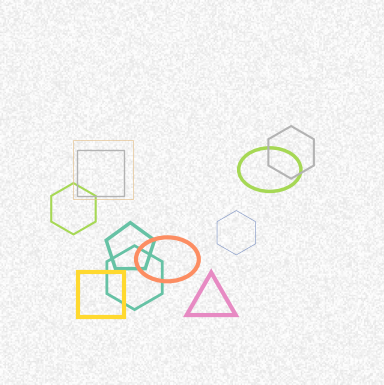[{"shape": "pentagon", "thickness": 2.5, "radius": 0.33, "center": [0.339, 0.356]}, {"shape": "hexagon", "thickness": 2, "radius": 0.42, "center": [0.35, 0.279]}, {"shape": "oval", "thickness": 3, "radius": 0.41, "center": [0.435, 0.326]}, {"shape": "hexagon", "thickness": 0.5, "radius": 0.29, "center": [0.614, 0.396]}, {"shape": "triangle", "thickness": 3, "radius": 0.37, "center": [0.549, 0.219]}, {"shape": "oval", "thickness": 2.5, "radius": 0.4, "center": [0.701, 0.559]}, {"shape": "hexagon", "thickness": 1.5, "radius": 0.33, "center": [0.191, 0.458]}, {"shape": "square", "thickness": 3, "radius": 0.29, "center": [0.262, 0.235]}, {"shape": "square", "thickness": 0.5, "radius": 0.39, "center": [0.268, 0.559]}, {"shape": "square", "thickness": 1, "radius": 0.3, "center": [0.261, 0.551]}, {"shape": "hexagon", "thickness": 1.5, "radius": 0.34, "center": [0.756, 0.604]}]